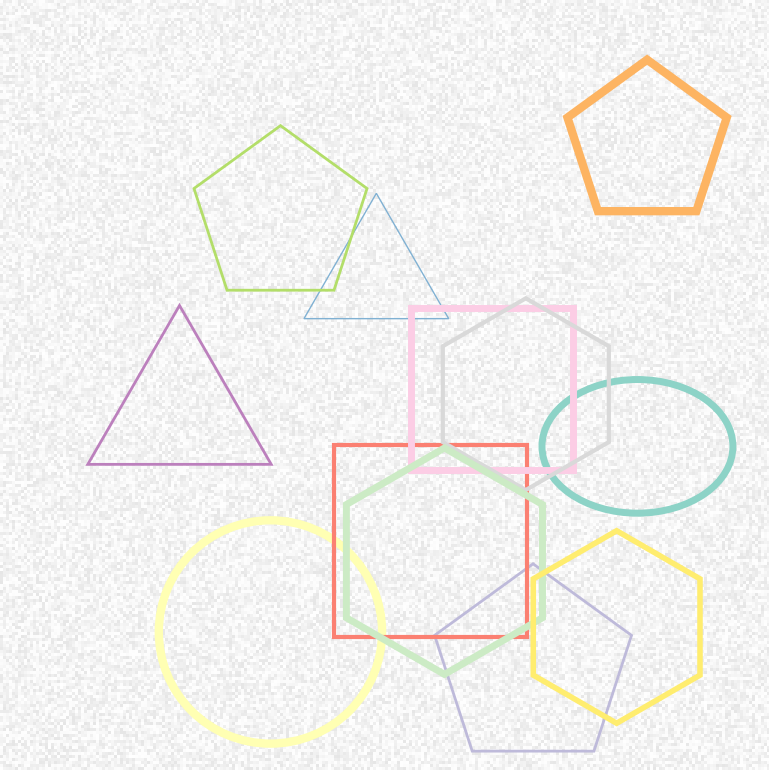[{"shape": "oval", "thickness": 2.5, "radius": 0.62, "center": [0.828, 0.42]}, {"shape": "circle", "thickness": 3, "radius": 0.73, "center": [0.351, 0.179]}, {"shape": "pentagon", "thickness": 1, "radius": 0.67, "center": [0.692, 0.133]}, {"shape": "square", "thickness": 1.5, "radius": 0.62, "center": [0.559, 0.298]}, {"shape": "triangle", "thickness": 0.5, "radius": 0.54, "center": [0.489, 0.64]}, {"shape": "pentagon", "thickness": 3, "radius": 0.54, "center": [0.84, 0.814]}, {"shape": "pentagon", "thickness": 1, "radius": 0.59, "center": [0.364, 0.719]}, {"shape": "square", "thickness": 2.5, "radius": 0.53, "center": [0.639, 0.495]}, {"shape": "hexagon", "thickness": 1.5, "radius": 0.62, "center": [0.683, 0.488]}, {"shape": "triangle", "thickness": 1, "radius": 0.69, "center": [0.233, 0.466]}, {"shape": "hexagon", "thickness": 2.5, "radius": 0.74, "center": [0.577, 0.271]}, {"shape": "hexagon", "thickness": 2, "radius": 0.63, "center": [0.801, 0.186]}]